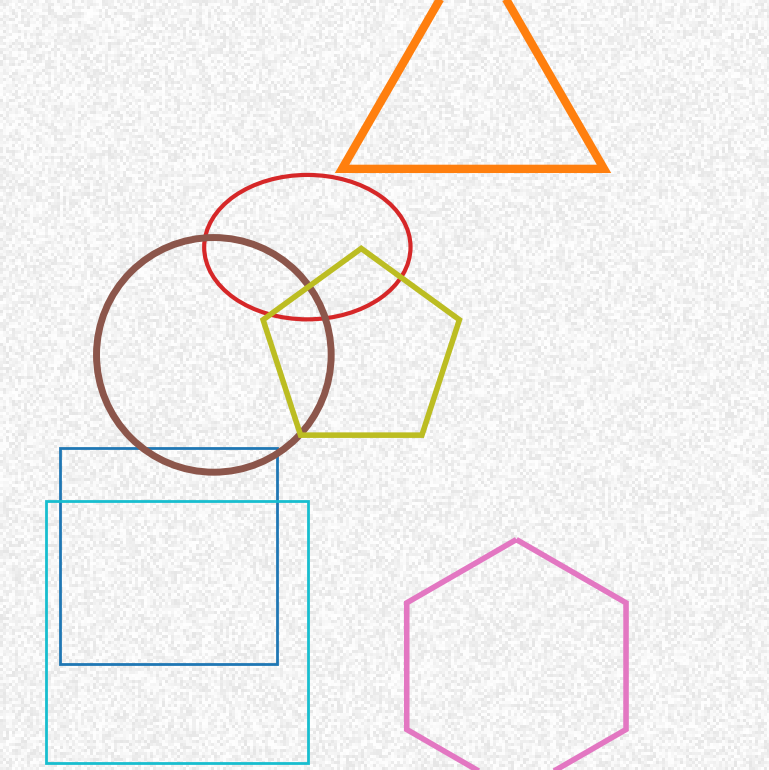[{"shape": "square", "thickness": 1, "radius": 0.7, "center": [0.219, 0.278]}, {"shape": "triangle", "thickness": 3, "radius": 0.98, "center": [0.614, 0.879]}, {"shape": "oval", "thickness": 1.5, "radius": 0.67, "center": [0.399, 0.679]}, {"shape": "circle", "thickness": 2.5, "radius": 0.76, "center": [0.278, 0.539]}, {"shape": "hexagon", "thickness": 2, "radius": 0.82, "center": [0.671, 0.135]}, {"shape": "pentagon", "thickness": 2, "radius": 0.67, "center": [0.469, 0.543]}, {"shape": "square", "thickness": 1, "radius": 0.85, "center": [0.23, 0.179]}]